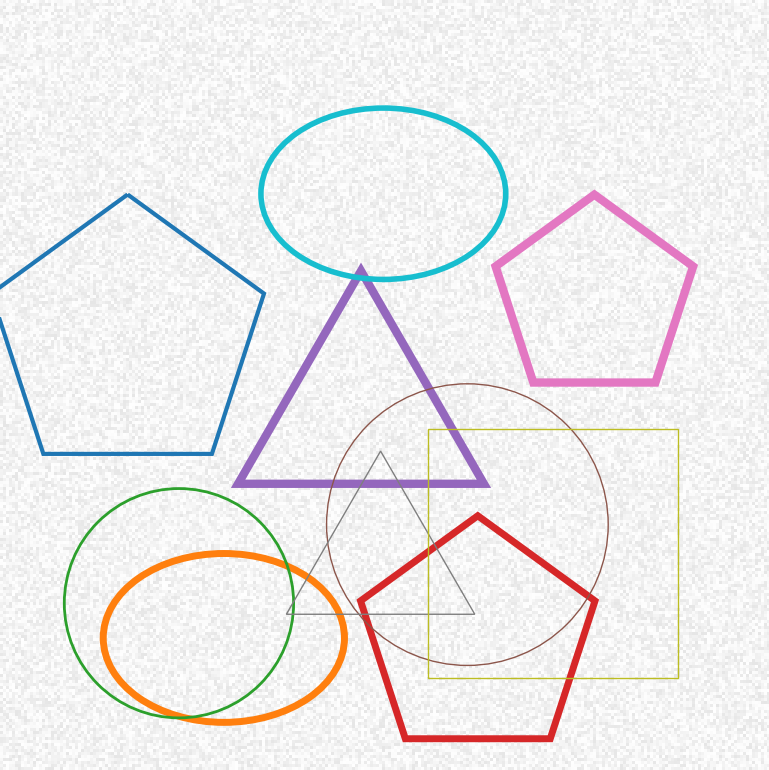[{"shape": "pentagon", "thickness": 1.5, "radius": 0.93, "center": [0.166, 0.561]}, {"shape": "oval", "thickness": 2.5, "radius": 0.78, "center": [0.291, 0.172]}, {"shape": "circle", "thickness": 1, "radius": 0.74, "center": [0.232, 0.217]}, {"shape": "pentagon", "thickness": 2.5, "radius": 0.8, "center": [0.621, 0.17]}, {"shape": "triangle", "thickness": 3, "radius": 0.92, "center": [0.469, 0.464]}, {"shape": "circle", "thickness": 0.5, "radius": 0.91, "center": [0.607, 0.319]}, {"shape": "pentagon", "thickness": 3, "radius": 0.67, "center": [0.772, 0.612]}, {"shape": "triangle", "thickness": 0.5, "radius": 0.71, "center": [0.494, 0.273]}, {"shape": "square", "thickness": 0.5, "radius": 0.81, "center": [0.718, 0.281]}, {"shape": "oval", "thickness": 2, "radius": 0.79, "center": [0.498, 0.748]}]